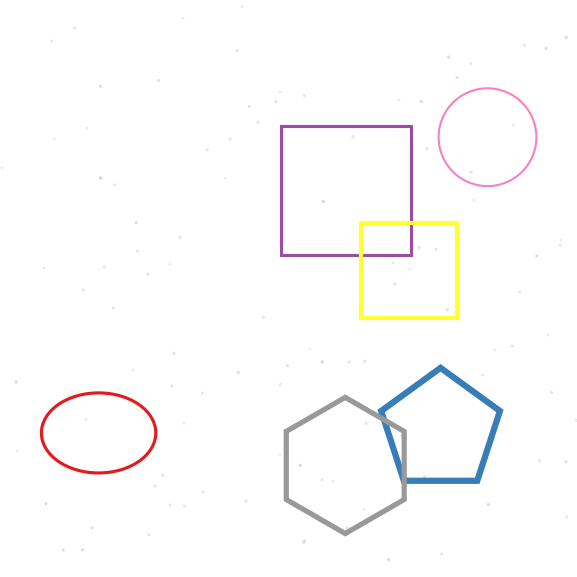[{"shape": "oval", "thickness": 1.5, "radius": 0.5, "center": [0.171, 0.249]}, {"shape": "pentagon", "thickness": 3, "radius": 0.54, "center": [0.763, 0.254]}, {"shape": "square", "thickness": 1.5, "radius": 0.56, "center": [0.599, 0.669]}, {"shape": "square", "thickness": 2, "radius": 0.41, "center": [0.708, 0.53]}, {"shape": "circle", "thickness": 1, "radius": 0.42, "center": [0.844, 0.762]}, {"shape": "hexagon", "thickness": 2.5, "radius": 0.59, "center": [0.598, 0.193]}]